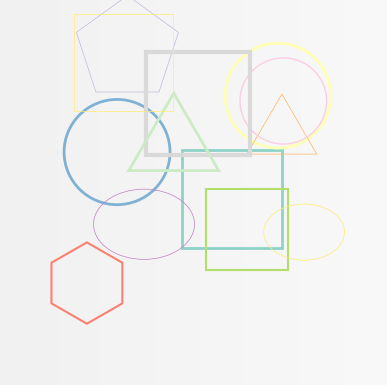[{"shape": "square", "thickness": 2, "radius": 0.64, "center": [0.599, 0.483]}, {"shape": "circle", "thickness": 2, "radius": 0.68, "center": [0.717, 0.752]}, {"shape": "pentagon", "thickness": 0.5, "radius": 0.69, "center": [0.329, 0.873]}, {"shape": "hexagon", "thickness": 1.5, "radius": 0.53, "center": [0.224, 0.265]}, {"shape": "circle", "thickness": 2, "radius": 0.68, "center": [0.302, 0.605]}, {"shape": "triangle", "thickness": 0.5, "radius": 0.52, "center": [0.727, 0.652]}, {"shape": "square", "thickness": 1.5, "radius": 0.53, "center": [0.638, 0.404]}, {"shape": "circle", "thickness": 1, "radius": 0.56, "center": [0.731, 0.738]}, {"shape": "square", "thickness": 3, "radius": 0.67, "center": [0.512, 0.73]}, {"shape": "oval", "thickness": 0.5, "radius": 0.65, "center": [0.372, 0.417]}, {"shape": "triangle", "thickness": 2, "radius": 0.67, "center": [0.448, 0.624]}, {"shape": "square", "thickness": 0.5, "radius": 0.63, "center": [0.319, 0.838]}, {"shape": "oval", "thickness": 0.5, "radius": 0.52, "center": [0.785, 0.397]}]